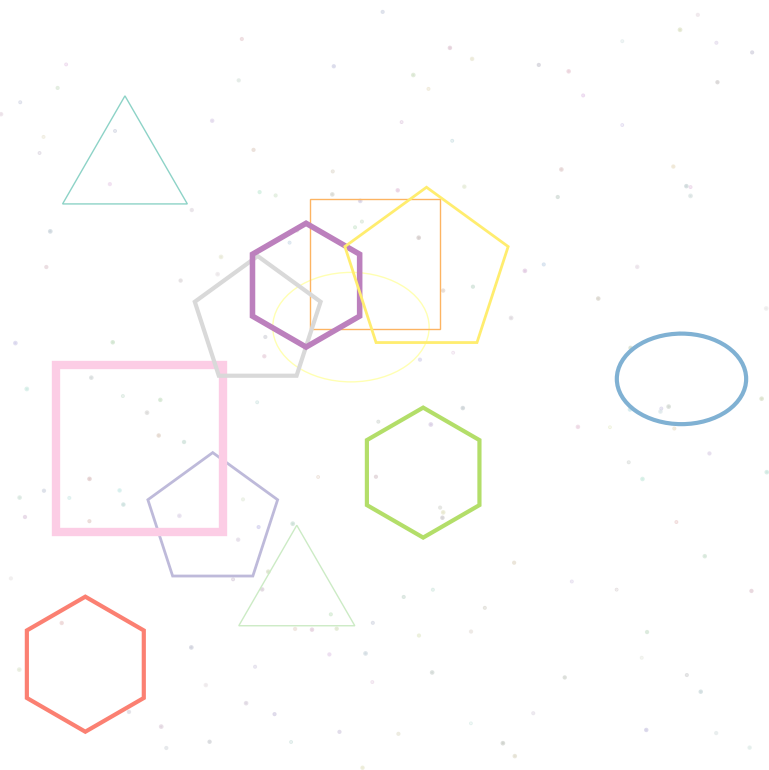[{"shape": "triangle", "thickness": 0.5, "radius": 0.47, "center": [0.162, 0.782]}, {"shape": "oval", "thickness": 0.5, "radius": 0.51, "center": [0.456, 0.575]}, {"shape": "pentagon", "thickness": 1, "radius": 0.44, "center": [0.276, 0.324]}, {"shape": "hexagon", "thickness": 1.5, "radius": 0.44, "center": [0.111, 0.137]}, {"shape": "oval", "thickness": 1.5, "radius": 0.42, "center": [0.885, 0.508]}, {"shape": "square", "thickness": 0.5, "radius": 0.42, "center": [0.487, 0.657]}, {"shape": "hexagon", "thickness": 1.5, "radius": 0.42, "center": [0.55, 0.386]}, {"shape": "square", "thickness": 3, "radius": 0.54, "center": [0.182, 0.417]}, {"shape": "pentagon", "thickness": 1.5, "radius": 0.43, "center": [0.335, 0.582]}, {"shape": "hexagon", "thickness": 2, "radius": 0.4, "center": [0.397, 0.63]}, {"shape": "triangle", "thickness": 0.5, "radius": 0.43, "center": [0.385, 0.231]}, {"shape": "pentagon", "thickness": 1, "radius": 0.56, "center": [0.554, 0.645]}]